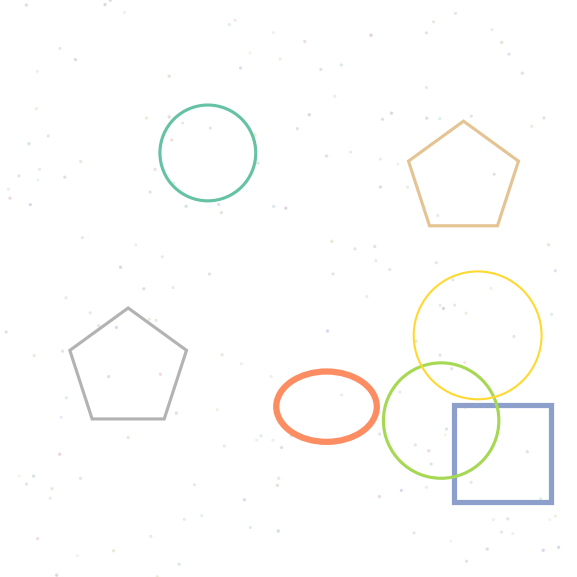[{"shape": "circle", "thickness": 1.5, "radius": 0.41, "center": [0.36, 0.734]}, {"shape": "oval", "thickness": 3, "radius": 0.44, "center": [0.565, 0.295]}, {"shape": "square", "thickness": 2.5, "radius": 0.42, "center": [0.87, 0.214]}, {"shape": "circle", "thickness": 1.5, "radius": 0.5, "center": [0.764, 0.271]}, {"shape": "circle", "thickness": 1, "radius": 0.55, "center": [0.827, 0.418]}, {"shape": "pentagon", "thickness": 1.5, "radius": 0.5, "center": [0.803, 0.689]}, {"shape": "pentagon", "thickness": 1.5, "radius": 0.53, "center": [0.222, 0.36]}]